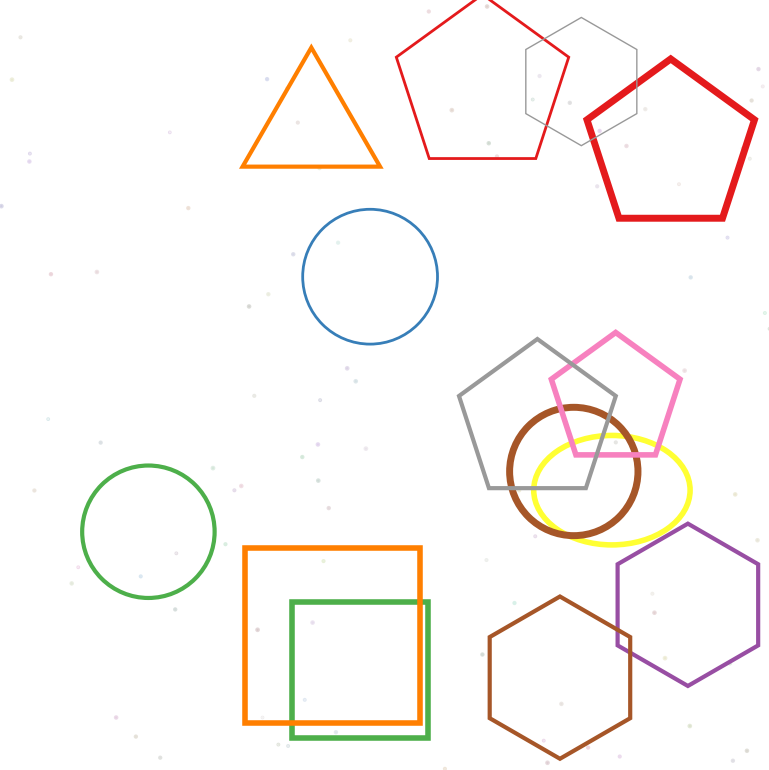[{"shape": "pentagon", "thickness": 2.5, "radius": 0.57, "center": [0.871, 0.809]}, {"shape": "pentagon", "thickness": 1, "radius": 0.59, "center": [0.627, 0.889]}, {"shape": "circle", "thickness": 1, "radius": 0.44, "center": [0.481, 0.641]}, {"shape": "square", "thickness": 2, "radius": 0.44, "center": [0.467, 0.13]}, {"shape": "circle", "thickness": 1.5, "radius": 0.43, "center": [0.193, 0.309]}, {"shape": "hexagon", "thickness": 1.5, "radius": 0.53, "center": [0.893, 0.215]}, {"shape": "triangle", "thickness": 1.5, "radius": 0.52, "center": [0.404, 0.835]}, {"shape": "square", "thickness": 2, "radius": 0.57, "center": [0.432, 0.174]}, {"shape": "oval", "thickness": 2, "radius": 0.51, "center": [0.795, 0.363]}, {"shape": "hexagon", "thickness": 1.5, "radius": 0.53, "center": [0.727, 0.12]}, {"shape": "circle", "thickness": 2.5, "radius": 0.42, "center": [0.745, 0.388]}, {"shape": "pentagon", "thickness": 2, "radius": 0.44, "center": [0.8, 0.48]}, {"shape": "pentagon", "thickness": 1.5, "radius": 0.54, "center": [0.698, 0.453]}, {"shape": "hexagon", "thickness": 0.5, "radius": 0.42, "center": [0.755, 0.894]}]